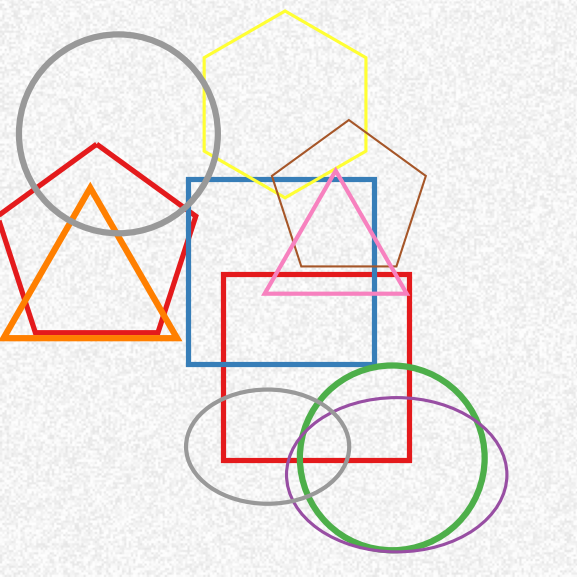[{"shape": "square", "thickness": 2.5, "radius": 0.8, "center": [0.548, 0.364]}, {"shape": "pentagon", "thickness": 2.5, "radius": 0.9, "center": [0.167, 0.569]}, {"shape": "square", "thickness": 2.5, "radius": 0.8, "center": [0.487, 0.529]}, {"shape": "circle", "thickness": 3, "radius": 0.8, "center": [0.679, 0.206]}, {"shape": "oval", "thickness": 1.5, "radius": 0.95, "center": [0.687, 0.177]}, {"shape": "triangle", "thickness": 3, "radius": 0.87, "center": [0.156, 0.5]}, {"shape": "hexagon", "thickness": 1.5, "radius": 0.81, "center": [0.494, 0.818]}, {"shape": "pentagon", "thickness": 1, "radius": 0.7, "center": [0.604, 0.651]}, {"shape": "triangle", "thickness": 2, "radius": 0.71, "center": [0.581, 0.562]}, {"shape": "oval", "thickness": 2, "radius": 0.71, "center": [0.463, 0.226]}, {"shape": "circle", "thickness": 3, "radius": 0.86, "center": [0.205, 0.767]}]